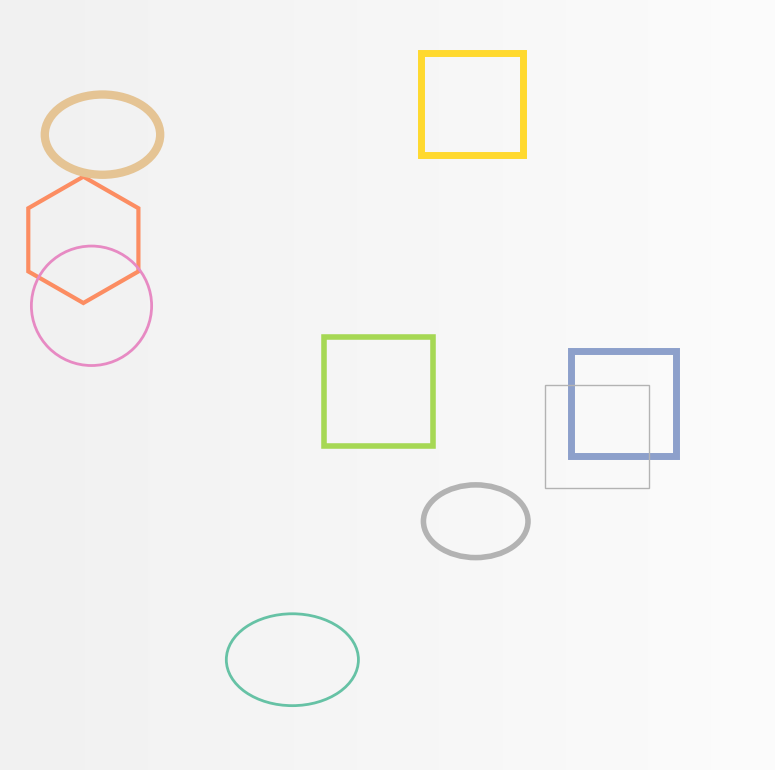[{"shape": "oval", "thickness": 1, "radius": 0.43, "center": [0.377, 0.143]}, {"shape": "hexagon", "thickness": 1.5, "radius": 0.41, "center": [0.108, 0.689]}, {"shape": "square", "thickness": 2.5, "radius": 0.34, "center": [0.804, 0.476]}, {"shape": "circle", "thickness": 1, "radius": 0.39, "center": [0.118, 0.603]}, {"shape": "square", "thickness": 2, "radius": 0.35, "center": [0.489, 0.492]}, {"shape": "square", "thickness": 2.5, "radius": 0.33, "center": [0.609, 0.865]}, {"shape": "oval", "thickness": 3, "radius": 0.37, "center": [0.132, 0.825]}, {"shape": "square", "thickness": 0.5, "radius": 0.33, "center": [0.77, 0.433]}, {"shape": "oval", "thickness": 2, "radius": 0.34, "center": [0.614, 0.323]}]